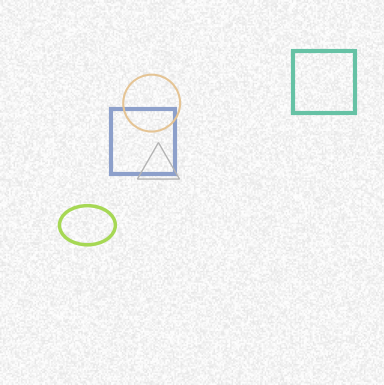[{"shape": "square", "thickness": 3, "radius": 0.4, "center": [0.841, 0.787]}, {"shape": "square", "thickness": 3, "radius": 0.42, "center": [0.372, 0.632]}, {"shape": "oval", "thickness": 2.5, "radius": 0.36, "center": [0.227, 0.415]}, {"shape": "circle", "thickness": 1.5, "radius": 0.37, "center": [0.394, 0.732]}, {"shape": "triangle", "thickness": 1, "radius": 0.32, "center": [0.412, 0.566]}]